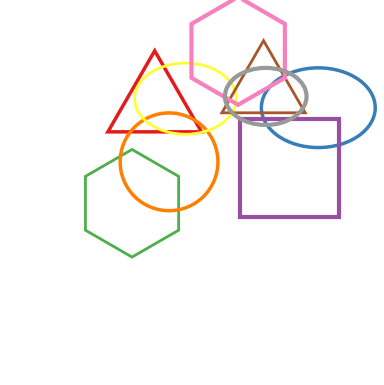[{"shape": "triangle", "thickness": 2.5, "radius": 0.7, "center": [0.402, 0.728]}, {"shape": "oval", "thickness": 2.5, "radius": 0.74, "center": [0.827, 0.72]}, {"shape": "hexagon", "thickness": 2, "radius": 0.7, "center": [0.343, 0.472]}, {"shape": "square", "thickness": 3, "radius": 0.64, "center": [0.751, 0.564]}, {"shape": "circle", "thickness": 2.5, "radius": 0.63, "center": [0.439, 0.58]}, {"shape": "oval", "thickness": 2, "radius": 0.66, "center": [0.482, 0.744]}, {"shape": "triangle", "thickness": 2, "radius": 0.62, "center": [0.685, 0.769]}, {"shape": "hexagon", "thickness": 3, "radius": 0.7, "center": [0.619, 0.868]}, {"shape": "oval", "thickness": 3, "radius": 0.53, "center": [0.69, 0.75]}]